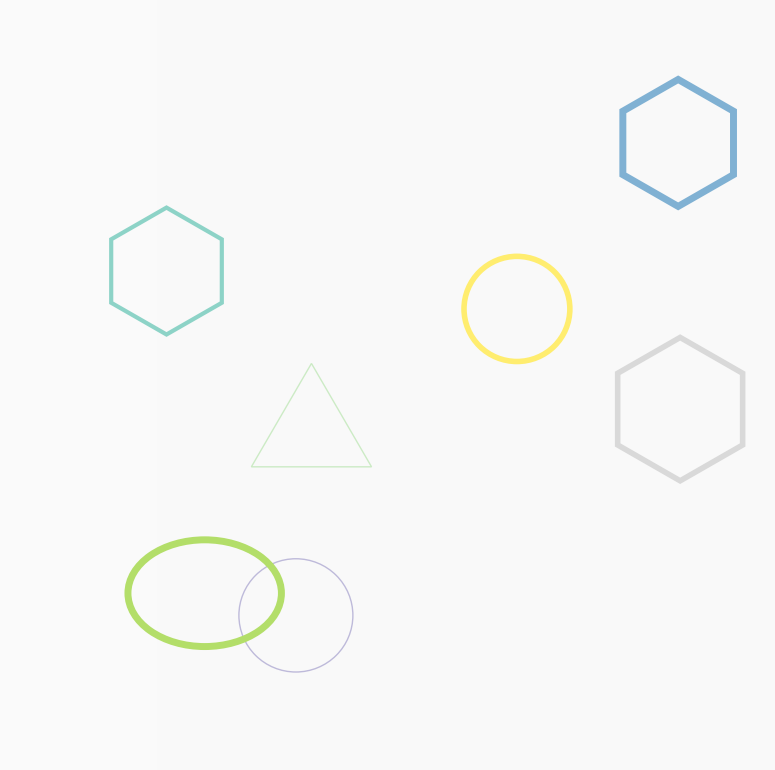[{"shape": "hexagon", "thickness": 1.5, "radius": 0.41, "center": [0.215, 0.648]}, {"shape": "circle", "thickness": 0.5, "radius": 0.37, "center": [0.382, 0.201]}, {"shape": "hexagon", "thickness": 2.5, "radius": 0.41, "center": [0.875, 0.814]}, {"shape": "oval", "thickness": 2.5, "radius": 0.5, "center": [0.264, 0.23]}, {"shape": "hexagon", "thickness": 2, "radius": 0.47, "center": [0.878, 0.469]}, {"shape": "triangle", "thickness": 0.5, "radius": 0.45, "center": [0.402, 0.438]}, {"shape": "circle", "thickness": 2, "radius": 0.34, "center": [0.667, 0.599]}]